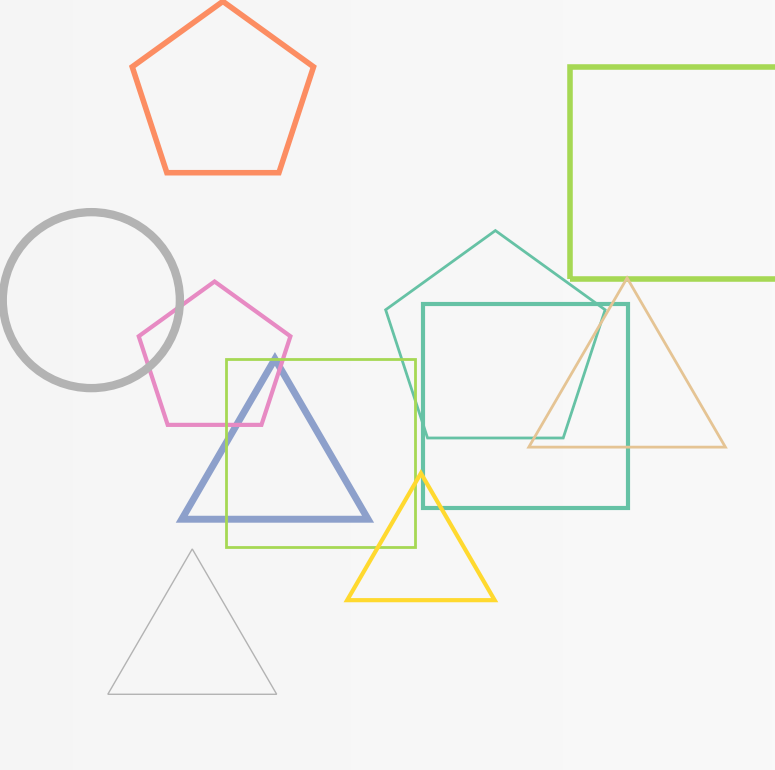[{"shape": "square", "thickness": 1.5, "radius": 0.66, "center": [0.678, 0.473]}, {"shape": "pentagon", "thickness": 1, "radius": 0.74, "center": [0.639, 0.552]}, {"shape": "pentagon", "thickness": 2, "radius": 0.61, "center": [0.288, 0.875]}, {"shape": "triangle", "thickness": 2.5, "radius": 0.69, "center": [0.355, 0.395]}, {"shape": "pentagon", "thickness": 1.5, "radius": 0.51, "center": [0.277, 0.531]}, {"shape": "square", "thickness": 2, "radius": 0.69, "center": [0.873, 0.775]}, {"shape": "square", "thickness": 1, "radius": 0.61, "center": [0.413, 0.412]}, {"shape": "triangle", "thickness": 1.5, "radius": 0.55, "center": [0.543, 0.275]}, {"shape": "triangle", "thickness": 1, "radius": 0.73, "center": [0.809, 0.493]}, {"shape": "circle", "thickness": 3, "radius": 0.57, "center": [0.118, 0.61]}, {"shape": "triangle", "thickness": 0.5, "radius": 0.63, "center": [0.248, 0.161]}]